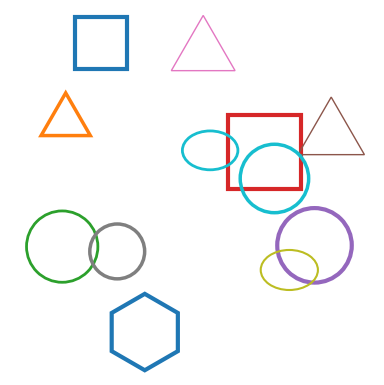[{"shape": "hexagon", "thickness": 3, "radius": 0.5, "center": [0.376, 0.138]}, {"shape": "square", "thickness": 3, "radius": 0.34, "center": [0.263, 0.888]}, {"shape": "triangle", "thickness": 2.5, "radius": 0.37, "center": [0.171, 0.685]}, {"shape": "circle", "thickness": 2, "radius": 0.46, "center": [0.162, 0.359]}, {"shape": "square", "thickness": 3, "radius": 0.48, "center": [0.687, 0.605]}, {"shape": "circle", "thickness": 3, "radius": 0.48, "center": [0.817, 0.363]}, {"shape": "triangle", "thickness": 1, "radius": 0.5, "center": [0.86, 0.648]}, {"shape": "triangle", "thickness": 1, "radius": 0.48, "center": [0.528, 0.864]}, {"shape": "circle", "thickness": 2.5, "radius": 0.36, "center": [0.305, 0.347]}, {"shape": "oval", "thickness": 1.5, "radius": 0.37, "center": [0.751, 0.299]}, {"shape": "oval", "thickness": 2, "radius": 0.36, "center": [0.546, 0.609]}, {"shape": "circle", "thickness": 2.5, "radius": 0.44, "center": [0.713, 0.536]}]